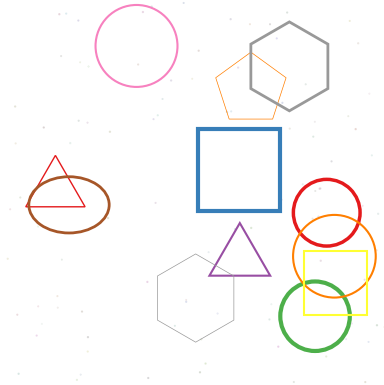[{"shape": "circle", "thickness": 2.5, "radius": 0.43, "center": [0.849, 0.448]}, {"shape": "triangle", "thickness": 1, "radius": 0.44, "center": [0.144, 0.507]}, {"shape": "square", "thickness": 3, "radius": 0.53, "center": [0.62, 0.557]}, {"shape": "circle", "thickness": 3, "radius": 0.45, "center": [0.818, 0.179]}, {"shape": "triangle", "thickness": 1.5, "radius": 0.46, "center": [0.623, 0.33]}, {"shape": "pentagon", "thickness": 0.5, "radius": 0.48, "center": [0.652, 0.768]}, {"shape": "circle", "thickness": 1.5, "radius": 0.54, "center": [0.869, 0.334]}, {"shape": "square", "thickness": 1.5, "radius": 0.41, "center": [0.871, 0.265]}, {"shape": "oval", "thickness": 2, "radius": 0.52, "center": [0.179, 0.468]}, {"shape": "circle", "thickness": 1.5, "radius": 0.53, "center": [0.355, 0.881]}, {"shape": "hexagon", "thickness": 0.5, "radius": 0.57, "center": [0.508, 0.226]}, {"shape": "hexagon", "thickness": 2, "radius": 0.58, "center": [0.752, 0.828]}]